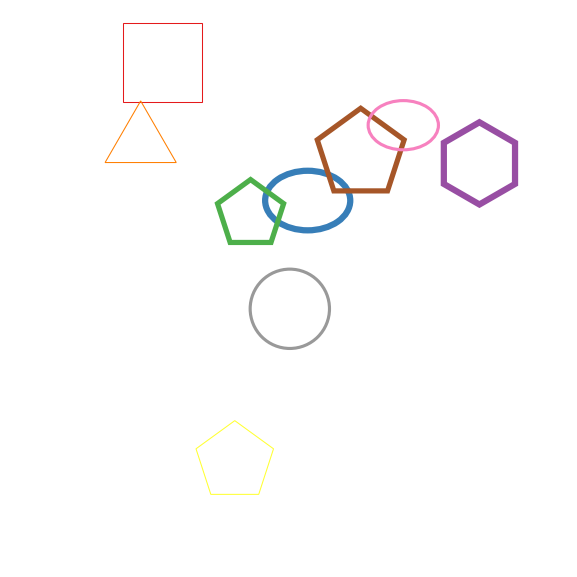[{"shape": "square", "thickness": 0.5, "radius": 0.34, "center": [0.282, 0.891]}, {"shape": "oval", "thickness": 3, "radius": 0.37, "center": [0.533, 0.652]}, {"shape": "pentagon", "thickness": 2.5, "radius": 0.3, "center": [0.434, 0.628]}, {"shape": "hexagon", "thickness": 3, "radius": 0.36, "center": [0.83, 0.716]}, {"shape": "triangle", "thickness": 0.5, "radius": 0.36, "center": [0.244, 0.753]}, {"shape": "pentagon", "thickness": 0.5, "radius": 0.35, "center": [0.407, 0.2]}, {"shape": "pentagon", "thickness": 2.5, "radius": 0.4, "center": [0.625, 0.733]}, {"shape": "oval", "thickness": 1.5, "radius": 0.3, "center": [0.698, 0.782]}, {"shape": "circle", "thickness": 1.5, "radius": 0.34, "center": [0.502, 0.464]}]